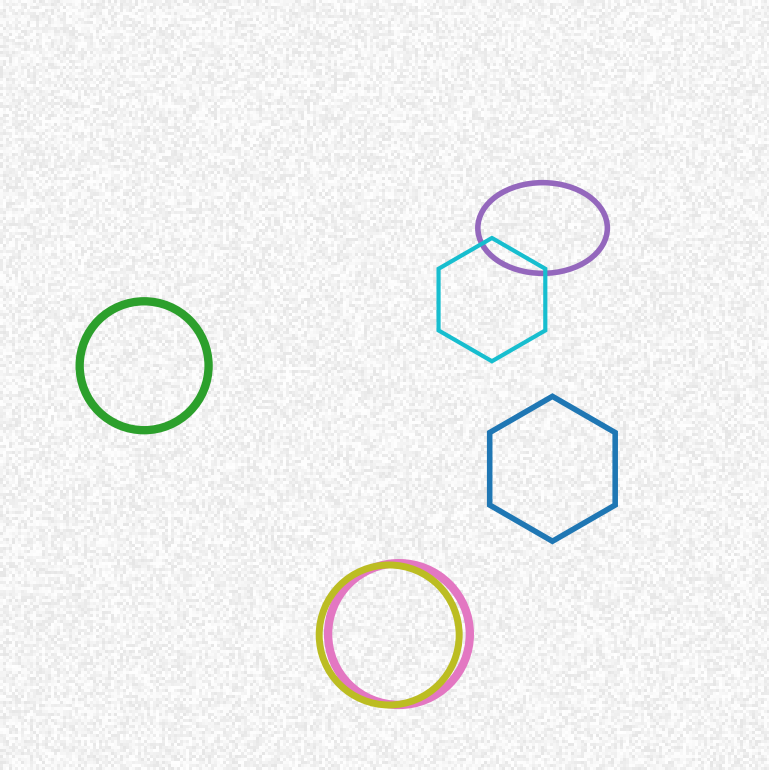[{"shape": "hexagon", "thickness": 2, "radius": 0.47, "center": [0.717, 0.391]}, {"shape": "circle", "thickness": 3, "radius": 0.42, "center": [0.187, 0.525]}, {"shape": "oval", "thickness": 2, "radius": 0.42, "center": [0.705, 0.704]}, {"shape": "circle", "thickness": 3, "radius": 0.46, "center": [0.518, 0.177]}, {"shape": "circle", "thickness": 2.5, "radius": 0.45, "center": [0.505, 0.175]}, {"shape": "hexagon", "thickness": 1.5, "radius": 0.4, "center": [0.639, 0.611]}]